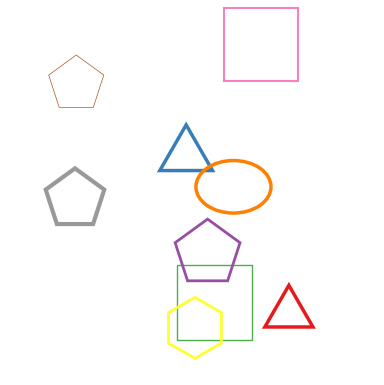[{"shape": "triangle", "thickness": 2.5, "radius": 0.36, "center": [0.75, 0.187]}, {"shape": "triangle", "thickness": 2.5, "radius": 0.4, "center": [0.484, 0.597]}, {"shape": "square", "thickness": 1, "radius": 0.49, "center": [0.558, 0.213]}, {"shape": "pentagon", "thickness": 2, "radius": 0.44, "center": [0.539, 0.342]}, {"shape": "oval", "thickness": 2.5, "radius": 0.49, "center": [0.606, 0.515]}, {"shape": "hexagon", "thickness": 2, "radius": 0.4, "center": [0.506, 0.148]}, {"shape": "pentagon", "thickness": 0.5, "radius": 0.38, "center": [0.198, 0.782]}, {"shape": "square", "thickness": 1.5, "radius": 0.48, "center": [0.678, 0.884]}, {"shape": "pentagon", "thickness": 3, "radius": 0.4, "center": [0.195, 0.483]}]